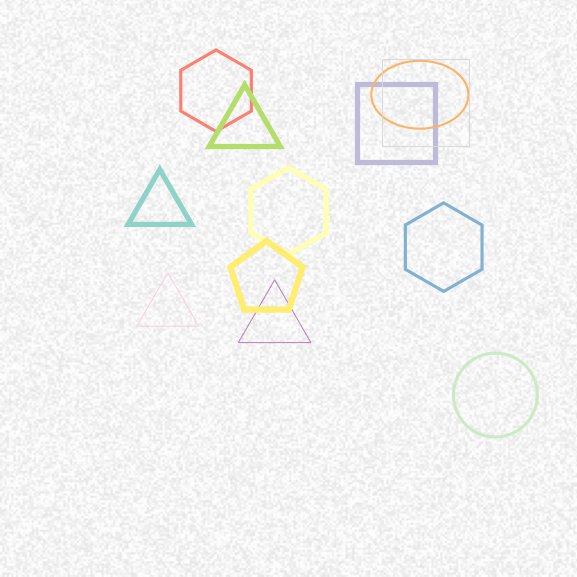[{"shape": "triangle", "thickness": 2.5, "radius": 0.32, "center": [0.277, 0.642]}, {"shape": "hexagon", "thickness": 2.5, "radius": 0.38, "center": [0.499, 0.634]}, {"shape": "square", "thickness": 2.5, "radius": 0.34, "center": [0.686, 0.786]}, {"shape": "hexagon", "thickness": 1.5, "radius": 0.35, "center": [0.374, 0.842]}, {"shape": "hexagon", "thickness": 1.5, "radius": 0.38, "center": [0.768, 0.571]}, {"shape": "oval", "thickness": 1, "radius": 0.42, "center": [0.727, 0.835]}, {"shape": "triangle", "thickness": 2.5, "radius": 0.36, "center": [0.424, 0.781]}, {"shape": "triangle", "thickness": 0.5, "radius": 0.31, "center": [0.291, 0.465]}, {"shape": "square", "thickness": 0.5, "radius": 0.38, "center": [0.736, 0.821]}, {"shape": "triangle", "thickness": 0.5, "radius": 0.36, "center": [0.476, 0.442]}, {"shape": "circle", "thickness": 1.5, "radius": 0.36, "center": [0.858, 0.315]}, {"shape": "pentagon", "thickness": 3, "radius": 0.33, "center": [0.461, 0.516]}]